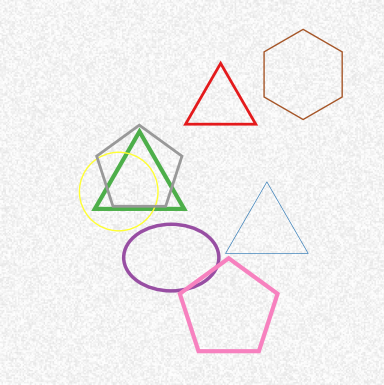[{"shape": "triangle", "thickness": 2, "radius": 0.53, "center": [0.573, 0.73]}, {"shape": "triangle", "thickness": 0.5, "radius": 0.62, "center": [0.693, 0.404]}, {"shape": "triangle", "thickness": 3, "radius": 0.67, "center": [0.362, 0.524]}, {"shape": "oval", "thickness": 2.5, "radius": 0.62, "center": [0.445, 0.331]}, {"shape": "circle", "thickness": 1, "radius": 0.51, "center": [0.308, 0.503]}, {"shape": "hexagon", "thickness": 1, "radius": 0.59, "center": [0.787, 0.807]}, {"shape": "pentagon", "thickness": 3, "radius": 0.67, "center": [0.594, 0.196]}, {"shape": "pentagon", "thickness": 2, "radius": 0.58, "center": [0.362, 0.558]}]